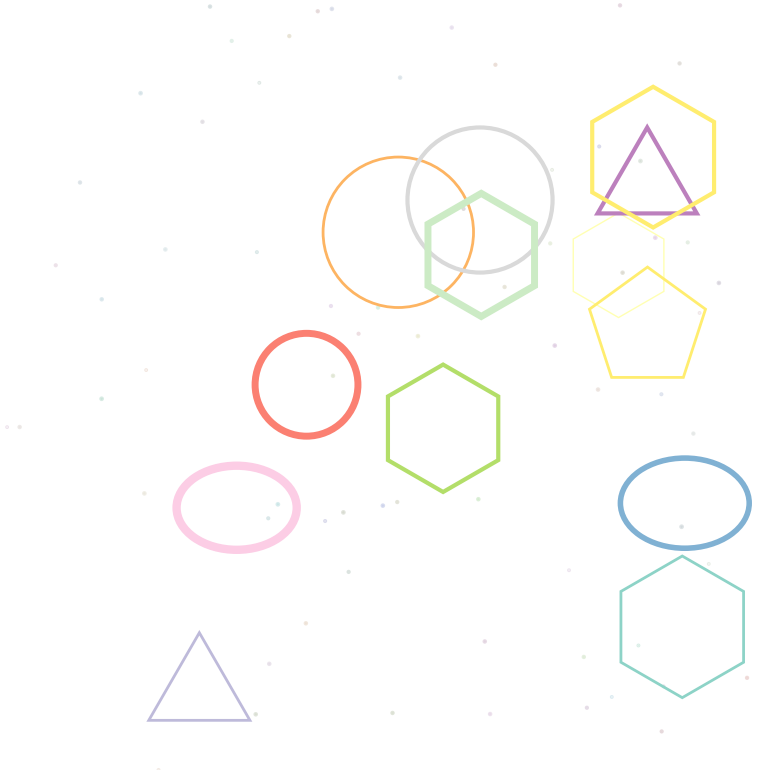[{"shape": "hexagon", "thickness": 1, "radius": 0.46, "center": [0.886, 0.186]}, {"shape": "hexagon", "thickness": 0.5, "radius": 0.34, "center": [0.803, 0.656]}, {"shape": "triangle", "thickness": 1, "radius": 0.38, "center": [0.259, 0.102]}, {"shape": "circle", "thickness": 2.5, "radius": 0.33, "center": [0.398, 0.5]}, {"shape": "oval", "thickness": 2, "radius": 0.42, "center": [0.889, 0.347]}, {"shape": "circle", "thickness": 1, "radius": 0.49, "center": [0.517, 0.698]}, {"shape": "hexagon", "thickness": 1.5, "radius": 0.41, "center": [0.575, 0.444]}, {"shape": "oval", "thickness": 3, "radius": 0.39, "center": [0.307, 0.341]}, {"shape": "circle", "thickness": 1.5, "radius": 0.47, "center": [0.623, 0.74]}, {"shape": "triangle", "thickness": 1.5, "radius": 0.37, "center": [0.841, 0.76]}, {"shape": "hexagon", "thickness": 2.5, "radius": 0.4, "center": [0.625, 0.669]}, {"shape": "pentagon", "thickness": 1, "radius": 0.4, "center": [0.841, 0.574]}, {"shape": "hexagon", "thickness": 1.5, "radius": 0.46, "center": [0.848, 0.796]}]